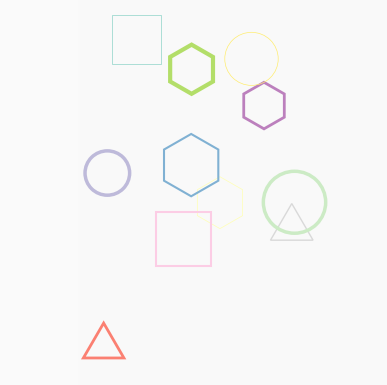[{"shape": "square", "thickness": 0.5, "radius": 0.32, "center": [0.353, 0.897]}, {"shape": "hexagon", "thickness": 0.5, "radius": 0.34, "center": [0.568, 0.474]}, {"shape": "circle", "thickness": 2.5, "radius": 0.29, "center": [0.277, 0.551]}, {"shape": "triangle", "thickness": 2, "radius": 0.3, "center": [0.267, 0.1]}, {"shape": "hexagon", "thickness": 1.5, "radius": 0.4, "center": [0.493, 0.571]}, {"shape": "hexagon", "thickness": 3, "radius": 0.32, "center": [0.494, 0.82]}, {"shape": "square", "thickness": 1.5, "radius": 0.35, "center": [0.473, 0.379]}, {"shape": "triangle", "thickness": 1, "radius": 0.32, "center": [0.753, 0.408]}, {"shape": "hexagon", "thickness": 2, "radius": 0.3, "center": [0.681, 0.726]}, {"shape": "circle", "thickness": 2.5, "radius": 0.4, "center": [0.76, 0.475]}, {"shape": "circle", "thickness": 0.5, "radius": 0.34, "center": [0.649, 0.847]}]